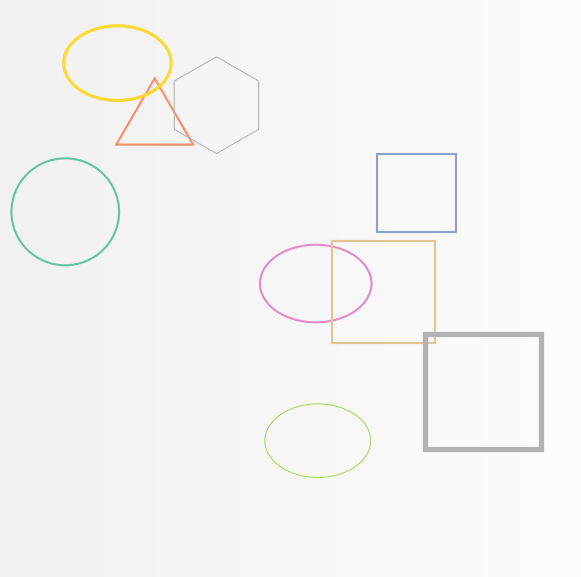[{"shape": "circle", "thickness": 1, "radius": 0.46, "center": [0.112, 0.632]}, {"shape": "triangle", "thickness": 1, "radius": 0.38, "center": [0.266, 0.787]}, {"shape": "square", "thickness": 1, "radius": 0.34, "center": [0.716, 0.665]}, {"shape": "oval", "thickness": 1, "radius": 0.48, "center": [0.543, 0.508]}, {"shape": "oval", "thickness": 0.5, "radius": 0.46, "center": [0.547, 0.236]}, {"shape": "oval", "thickness": 1.5, "radius": 0.46, "center": [0.202, 0.89]}, {"shape": "square", "thickness": 1, "radius": 0.44, "center": [0.66, 0.493]}, {"shape": "hexagon", "thickness": 0.5, "radius": 0.42, "center": [0.372, 0.817]}, {"shape": "square", "thickness": 2.5, "radius": 0.5, "center": [0.831, 0.322]}]